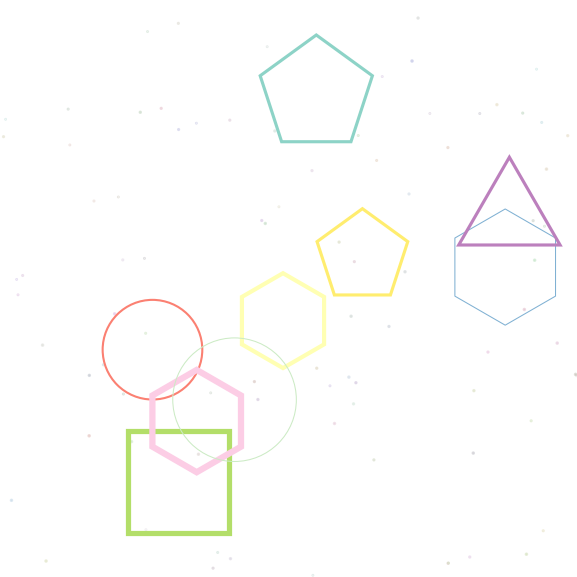[{"shape": "pentagon", "thickness": 1.5, "radius": 0.51, "center": [0.548, 0.836]}, {"shape": "hexagon", "thickness": 2, "radius": 0.41, "center": [0.49, 0.444]}, {"shape": "circle", "thickness": 1, "radius": 0.43, "center": [0.264, 0.394]}, {"shape": "hexagon", "thickness": 0.5, "radius": 0.5, "center": [0.875, 0.537]}, {"shape": "square", "thickness": 2.5, "radius": 0.44, "center": [0.309, 0.165]}, {"shape": "hexagon", "thickness": 3, "radius": 0.44, "center": [0.341, 0.27]}, {"shape": "triangle", "thickness": 1.5, "radius": 0.51, "center": [0.882, 0.626]}, {"shape": "circle", "thickness": 0.5, "radius": 0.53, "center": [0.406, 0.307]}, {"shape": "pentagon", "thickness": 1.5, "radius": 0.41, "center": [0.628, 0.555]}]